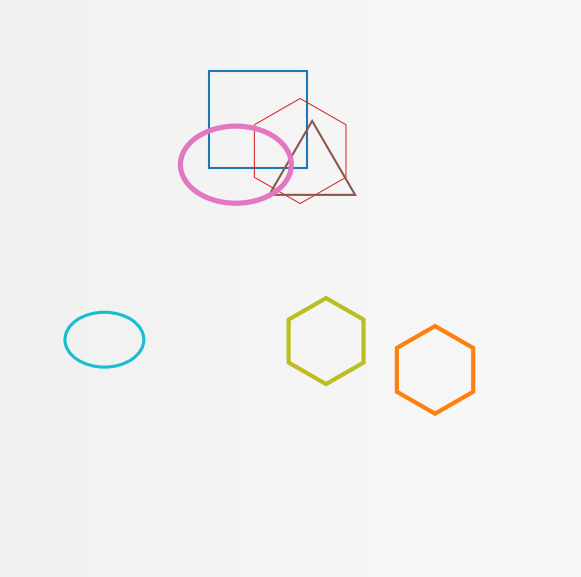[{"shape": "square", "thickness": 1, "radius": 0.42, "center": [0.444, 0.792]}, {"shape": "hexagon", "thickness": 2, "radius": 0.38, "center": [0.748, 0.359]}, {"shape": "hexagon", "thickness": 0.5, "radius": 0.45, "center": [0.516, 0.738]}, {"shape": "triangle", "thickness": 1, "radius": 0.43, "center": [0.537, 0.704]}, {"shape": "oval", "thickness": 2.5, "radius": 0.48, "center": [0.406, 0.714]}, {"shape": "hexagon", "thickness": 2, "radius": 0.37, "center": [0.561, 0.408]}, {"shape": "oval", "thickness": 1.5, "radius": 0.34, "center": [0.18, 0.411]}]